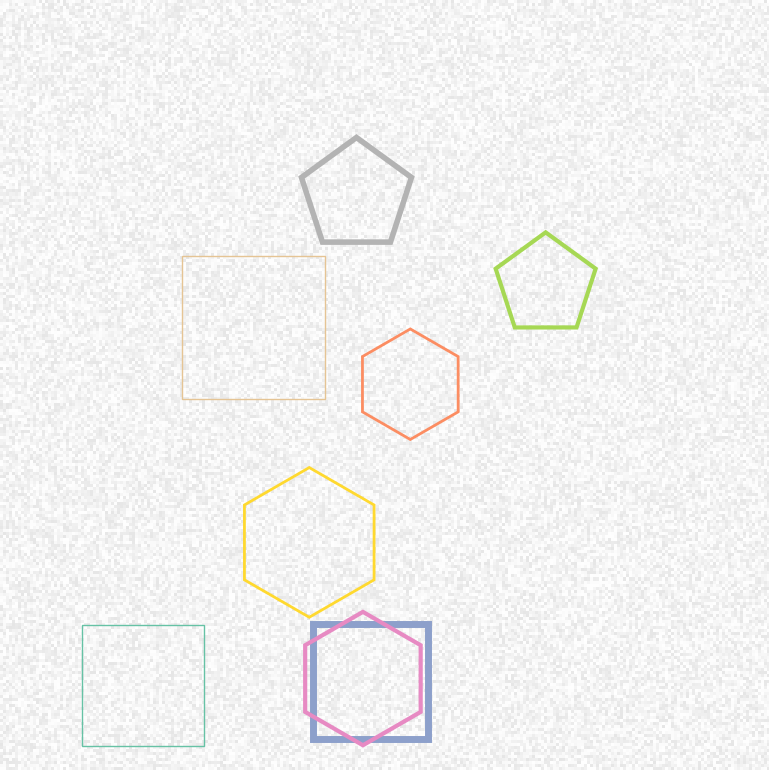[{"shape": "square", "thickness": 0.5, "radius": 0.39, "center": [0.186, 0.109]}, {"shape": "hexagon", "thickness": 1, "radius": 0.36, "center": [0.533, 0.501]}, {"shape": "square", "thickness": 2.5, "radius": 0.37, "center": [0.481, 0.115]}, {"shape": "hexagon", "thickness": 1.5, "radius": 0.43, "center": [0.471, 0.119]}, {"shape": "pentagon", "thickness": 1.5, "radius": 0.34, "center": [0.709, 0.63]}, {"shape": "hexagon", "thickness": 1, "radius": 0.49, "center": [0.402, 0.296]}, {"shape": "square", "thickness": 0.5, "radius": 0.46, "center": [0.329, 0.575]}, {"shape": "pentagon", "thickness": 2, "radius": 0.38, "center": [0.463, 0.746]}]